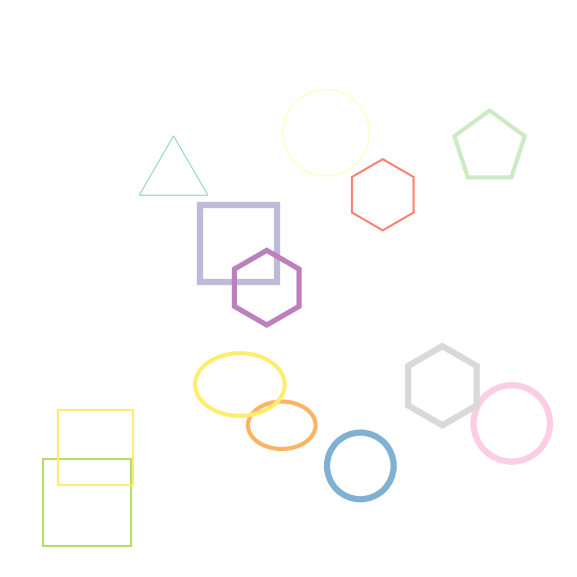[{"shape": "triangle", "thickness": 0.5, "radius": 0.34, "center": [0.301, 0.695]}, {"shape": "circle", "thickness": 0.5, "radius": 0.37, "center": [0.565, 0.769]}, {"shape": "square", "thickness": 3, "radius": 0.33, "center": [0.413, 0.577]}, {"shape": "hexagon", "thickness": 1, "radius": 0.31, "center": [0.663, 0.662]}, {"shape": "circle", "thickness": 3, "radius": 0.29, "center": [0.624, 0.192]}, {"shape": "oval", "thickness": 2, "radius": 0.29, "center": [0.488, 0.263]}, {"shape": "square", "thickness": 1, "radius": 0.38, "center": [0.15, 0.129]}, {"shape": "circle", "thickness": 3, "radius": 0.33, "center": [0.886, 0.266]}, {"shape": "hexagon", "thickness": 3, "radius": 0.34, "center": [0.766, 0.331]}, {"shape": "hexagon", "thickness": 2.5, "radius": 0.32, "center": [0.462, 0.501]}, {"shape": "pentagon", "thickness": 2, "radius": 0.32, "center": [0.848, 0.744]}, {"shape": "square", "thickness": 1, "radius": 0.33, "center": [0.165, 0.225]}, {"shape": "oval", "thickness": 2, "radius": 0.39, "center": [0.415, 0.333]}]